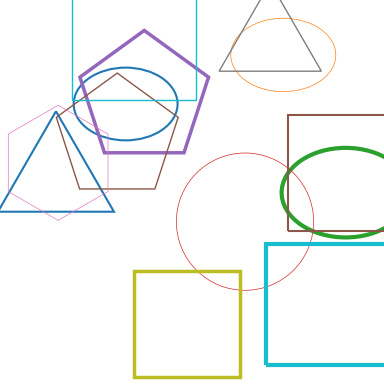[{"shape": "oval", "thickness": 1.5, "radius": 0.67, "center": [0.326, 0.73]}, {"shape": "triangle", "thickness": 1.5, "radius": 0.87, "center": [0.145, 0.537]}, {"shape": "oval", "thickness": 0.5, "radius": 0.68, "center": [0.736, 0.857]}, {"shape": "oval", "thickness": 3, "radius": 0.83, "center": [0.898, 0.5]}, {"shape": "circle", "thickness": 0.5, "radius": 0.89, "center": [0.636, 0.424]}, {"shape": "pentagon", "thickness": 2.5, "radius": 0.88, "center": [0.375, 0.745]}, {"shape": "square", "thickness": 1.5, "radius": 0.76, "center": [0.898, 0.55]}, {"shape": "pentagon", "thickness": 1, "radius": 0.83, "center": [0.305, 0.644]}, {"shape": "hexagon", "thickness": 0.5, "radius": 0.75, "center": [0.151, 0.577]}, {"shape": "triangle", "thickness": 1, "radius": 0.77, "center": [0.702, 0.892]}, {"shape": "square", "thickness": 2.5, "radius": 0.69, "center": [0.485, 0.158]}, {"shape": "square", "thickness": 1, "radius": 0.8, "center": [0.348, 0.899]}, {"shape": "square", "thickness": 3, "radius": 0.79, "center": [0.85, 0.209]}]